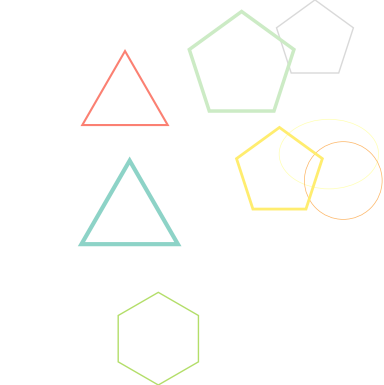[{"shape": "triangle", "thickness": 3, "radius": 0.72, "center": [0.337, 0.438]}, {"shape": "oval", "thickness": 0.5, "radius": 0.65, "center": [0.854, 0.6]}, {"shape": "triangle", "thickness": 1.5, "radius": 0.64, "center": [0.325, 0.739]}, {"shape": "circle", "thickness": 0.5, "radius": 0.5, "center": [0.892, 0.531]}, {"shape": "hexagon", "thickness": 1, "radius": 0.6, "center": [0.411, 0.12]}, {"shape": "pentagon", "thickness": 1, "radius": 0.52, "center": [0.818, 0.895]}, {"shape": "pentagon", "thickness": 2.5, "radius": 0.71, "center": [0.628, 0.827]}, {"shape": "pentagon", "thickness": 2, "radius": 0.59, "center": [0.726, 0.552]}]